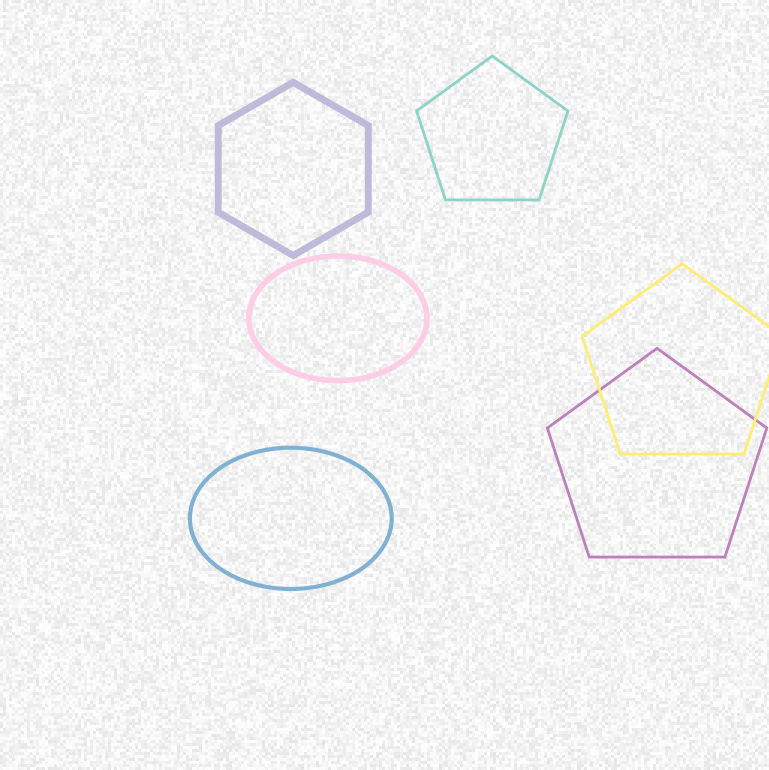[{"shape": "pentagon", "thickness": 1, "radius": 0.52, "center": [0.639, 0.824]}, {"shape": "hexagon", "thickness": 2.5, "radius": 0.56, "center": [0.381, 0.781]}, {"shape": "oval", "thickness": 1.5, "radius": 0.66, "center": [0.378, 0.327]}, {"shape": "oval", "thickness": 2, "radius": 0.58, "center": [0.439, 0.587]}, {"shape": "pentagon", "thickness": 1, "radius": 0.75, "center": [0.853, 0.398]}, {"shape": "pentagon", "thickness": 1, "radius": 0.68, "center": [0.886, 0.521]}]